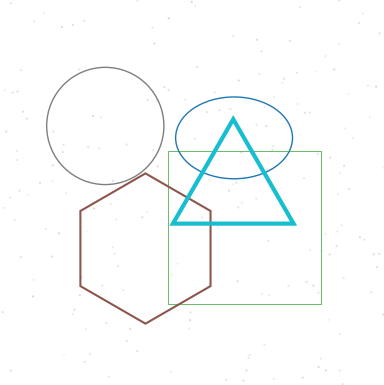[{"shape": "oval", "thickness": 1, "radius": 0.76, "center": [0.608, 0.642]}, {"shape": "square", "thickness": 0.5, "radius": 0.99, "center": [0.635, 0.409]}, {"shape": "hexagon", "thickness": 1.5, "radius": 0.98, "center": [0.378, 0.354]}, {"shape": "circle", "thickness": 1, "radius": 0.76, "center": [0.273, 0.673]}, {"shape": "triangle", "thickness": 3, "radius": 0.9, "center": [0.606, 0.51]}]